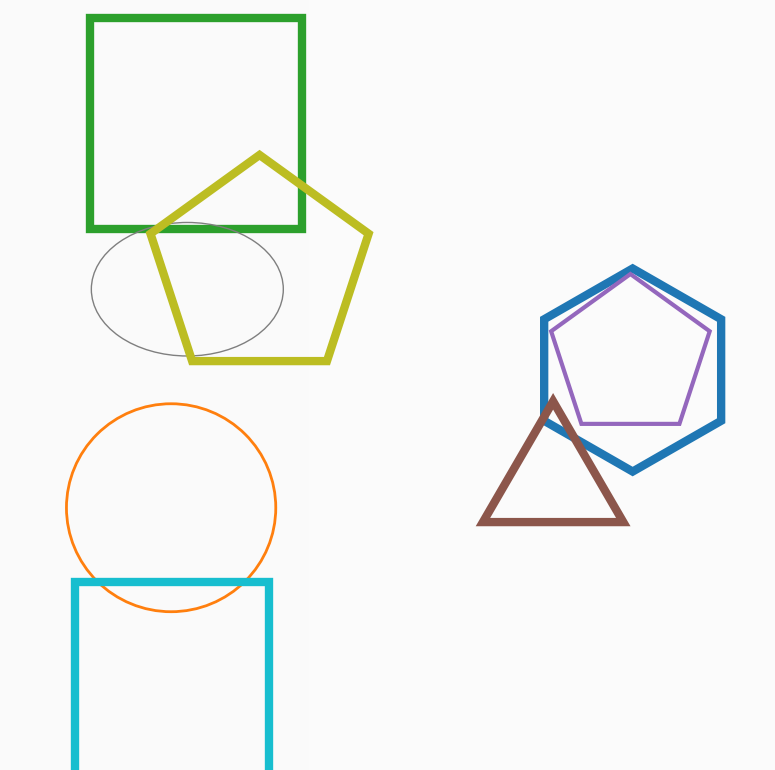[{"shape": "hexagon", "thickness": 3, "radius": 0.66, "center": [0.816, 0.519]}, {"shape": "circle", "thickness": 1, "radius": 0.68, "center": [0.221, 0.341]}, {"shape": "square", "thickness": 3, "radius": 0.69, "center": [0.253, 0.84]}, {"shape": "pentagon", "thickness": 1.5, "radius": 0.54, "center": [0.813, 0.537]}, {"shape": "triangle", "thickness": 3, "radius": 0.52, "center": [0.714, 0.374]}, {"shape": "oval", "thickness": 0.5, "radius": 0.62, "center": [0.242, 0.624]}, {"shape": "pentagon", "thickness": 3, "radius": 0.74, "center": [0.335, 0.651]}, {"shape": "square", "thickness": 3, "radius": 0.63, "center": [0.221, 0.12]}]